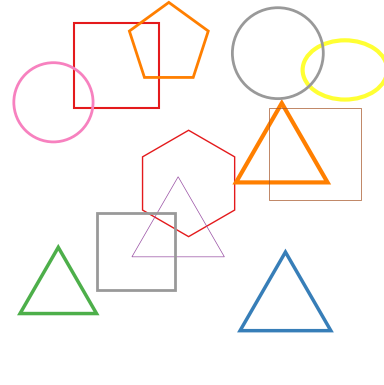[{"shape": "square", "thickness": 1.5, "radius": 0.55, "center": [0.302, 0.83]}, {"shape": "hexagon", "thickness": 1, "radius": 0.69, "center": [0.49, 0.523]}, {"shape": "triangle", "thickness": 2.5, "radius": 0.68, "center": [0.741, 0.209]}, {"shape": "triangle", "thickness": 2.5, "radius": 0.57, "center": [0.151, 0.243]}, {"shape": "triangle", "thickness": 0.5, "radius": 0.69, "center": [0.463, 0.402]}, {"shape": "pentagon", "thickness": 2, "radius": 0.54, "center": [0.439, 0.886]}, {"shape": "triangle", "thickness": 3, "radius": 0.69, "center": [0.732, 0.595]}, {"shape": "oval", "thickness": 3, "radius": 0.55, "center": [0.896, 0.818]}, {"shape": "square", "thickness": 0.5, "radius": 0.6, "center": [0.817, 0.6]}, {"shape": "circle", "thickness": 2, "radius": 0.51, "center": [0.139, 0.734]}, {"shape": "circle", "thickness": 2, "radius": 0.59, "center": [0.722, 0.862]}, {"shape": "square", "thickness": 2, "radius": 0.5, "center": [0.353, 0.347]}]